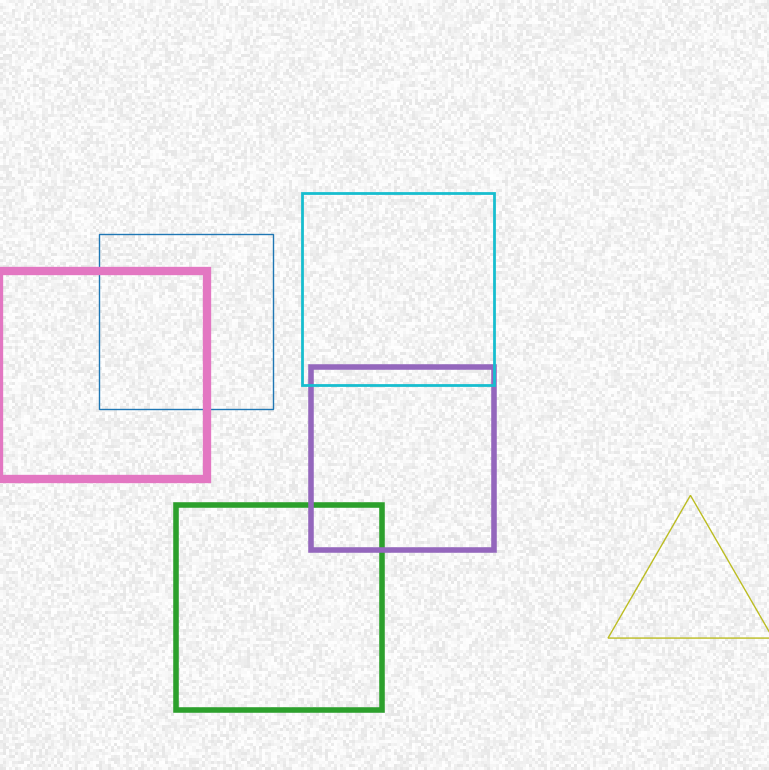[{"shape": "square", "thickness": 0.5, "radius": 0.57, "center": [0.242, 0.582]}, {"shape": "square", "thickness": 2, "radius": 0.67, "center": [0.362, 0.211]}, {"shape": "square", "thickness": 2, "radius": 0.59, "center": [0.522, 0.404]}, {"shape": "square", "thickness": 3, "radius": 0.68, "center": [0.134, 0.513]}, {"shape": "triangle", "thickness": 0.5, "radius": 0.62, "center": [0.897, 0.233]}, {"shape": "square", "thickness": 1, "radius": 0.62, "center": [0.517, 0.625]}]